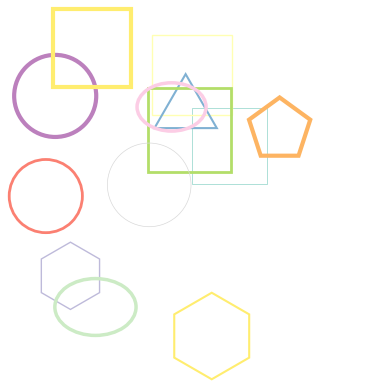[{"shape": "square", "thickness": 0.5, "radius": 0.49, "center": [0.596, 0.621]}, {"shape": "square", "thickness": 1, "radius": 0.52, "center": [0.499, 0.805]}, {"shape": "hexagon", "thickness": 1, "radius": 0.44, "center": [0.183, 0.284]}, {"shape": "circle", "thickness": 2, "radius": 0.48, "center": [0.119, 0.491]}, {"shape": "triangle", "thickness": 1.5, "radius": 0.47, "center": [0.482, 0.714]}, {"shape": "pentagon", "thickness": 3, "radius": 0.42, "center": [0.726, 0.663]}, {"shape": "square", "thickness": 2, "radius": 0.54, "center": [0.492, 0.662]}, {"shape": "oval", "thickness": 2.5, "radius": 0.45, "center": [0.446, 0.722]}, {"shape": "circle", "thickness": 0.5, "radius": 0.54, "center": [0.388, 0.52]}, {"shape": "circle", "thickness": 3, "radius": 0.53, "center": [0.143, 0.751]}, {"shape": "oval", "thickness": 2.5, "radius": 0.53, "center": [0.248, 0.203]}, {"shape": "square", "thickness": 3, "radius": 0.51, "center": [0.238, 0.876]}, {"shape": "hexagon", "thickness": 1.5, "radius": 0.56, "center": [0.55, 0.127]}]